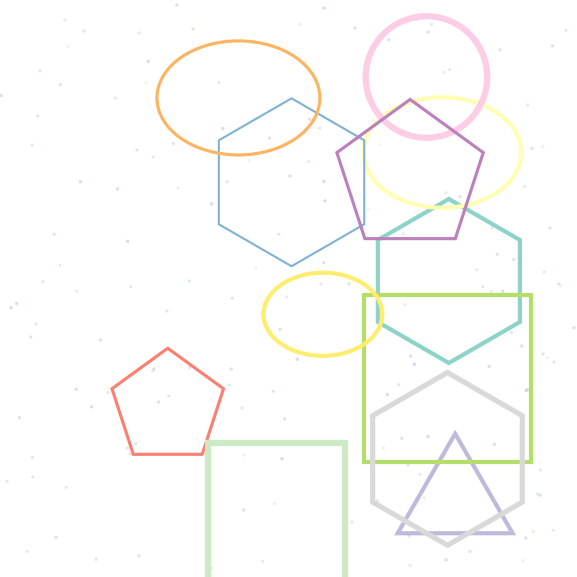[{"shape": "hexagon", "thickness": 2, "radius": 0.71, "center": [0.777, 0.513]}, {"shape": "oval", "thickness": 2, "radius": 0.68, "center": [0.766, 0.735]}, {"shape": "triangle", "thickness": 2, "radius": 0.57, "center": [0.788, 0.133]}, {"shape": "pentagon", "thickness": 1.5, "radius": 0.51, "center": [0.29, 0.295]}, {"shape": "hexagon", "thickness": 1, "radius": 0.73, "center": [0.505, 0.683]}, {"shape": "oval", "thickness": 1.5, "radius": 0.71, "center": [0.413, 0.83]}, {"shape": "square", "thickness": 2, "radius": 0.72, "center": [0.775, 0.344]}, {"shape": "circle", "thickness": 3, "radius": 0.53, "center": [0.738, 0.866]}, {"shape": "hexagon", "thickness": 2.5, "radius": 0.75, "center": [0.775, 0.204]}, {"shape": "pentagon", "thickness": 1.5, "radius": 0.67, "center": [0.71, 0.694]}, {"shape": "square", "thickness": 3, "radius": 0.59, "center": [0.478, 0.114]}, {"shape": "oval", "thickness": 2, "radius": 0.51, "center": [0.559, 0.455]}]